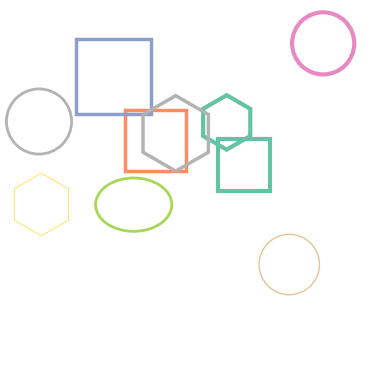[{"shape": "square", "thickness": 3, "radius": 0.34, "center": [0.634, 0.572]}, {"shape": "hexagon", "thickness": 3, "radius": 0.35, "center": [0.589, 0.682]}, {"shape": "square", "thickness": 2.5, "radius": 0.4, "center": [0.404, 0.636]}, {"shape": "square", "thickness": 2.5, "radius": 0.48, "center": [0.295, 0.801]}, {"shape": "circle", "thickness": 3, "radius": 0.4, "center": [0.839, 0.887]}, {"shape": "oval", "thickness": 2, "radius": 0.5, "center": [0.347, 0.468]}, {"shape": "hexagon", "thickness": 0.5, "radius": 0.41, "center": [0.108, 0.469]}, {"shape": "circle", "thickness": 1, "radius": 0.39, "center": [0.751, 0.313]}, {"shape": "circle", "thickness": 2, "radius": 0.42, "center": [0.101, 0.684]}, {"shape": "hexagon", "thickness": 2.5, "radius": 0.49, "center": [0.456, 0.654]}]